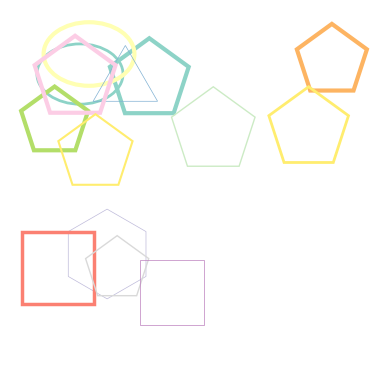[{"shape": "pentagon", "thickness": 3, "radius": 0.54, "center": [0.388, 0.793]}, {"shape": "oval", "thickness": 2, "radius": 0.56, "center": [0.208, 0.808]}, {"shape": "oval", "thickness": 3, "radius": 0.59, "center": [0.231, 0.86]}, {"shape": "hexagon", "thickness": 0.5, "radius": 0.58, "center": [0.278, 0.34]}, {"shape": "square", "thickness": 2.5, "radius": 0.47, "center": [0.151, 0.304]}, {"shape": "triangle", "thickness": 0.5, "radius": 0.48, "center": [0.326, 0.785]}, {"shape": "pentagon", "thickness": 3, "radius": 0.48, "center": [0.862, 0.842]}, {"shape": "pentagon", "thickness": 3, "radius": 0.46, "center": [0.142, 0.684]}, {"shape": "pentagon", "thickness": 3, "radius": 0.55, "center": [0.195, 0.797]}, {"shape": "pentagon", "thickness": 1, "radius": 0.43, "center": [0.304, 0.302]}, {"shape": "square", "thickness": 0.5, "radius": 0.42, "center": [0.447, 0.24]}, {"shape": "pentagon", "thickness": 1, "radius": 0.57, "center": [0.554, 0.66]}, {"shape": "pentagon", "thickness": 1.5, "radius": 0.51, "center": [0.248, 0.602]}, {"shape": "pentagon", "thickness": 2, "radius": 0.54, "center": [0.802, 0.666]}]